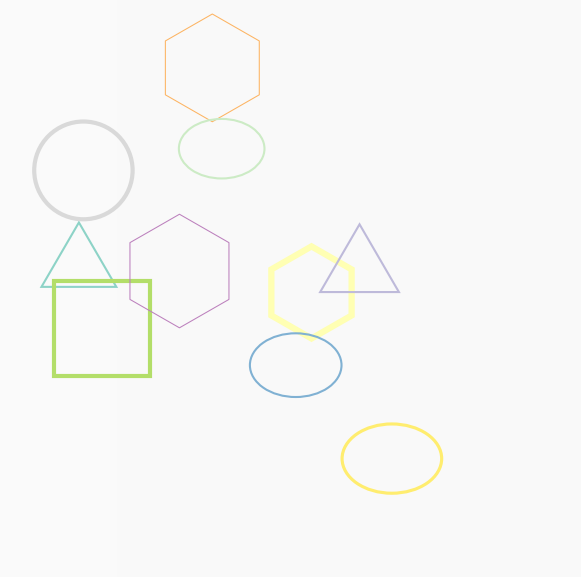[{"shape": "triangle", "thickness": 1, "radius": 0.37, "center": [0.136, 0.54]}, {"shape": "hexagon", "thickness": 3, "radius": 0.4, "center": [0.536, 0.493]}, {"shape": "triangle", "thickness": 1, "radius": 0.39, "center": [0.619, 0.533]}, {"shape": "oval", "thickness": 1, "radius": 0.39, "center": [0.509, 0.367]}, {"shape": "hexagon", "thickness": 0.5, "radius": 0.47, "center": [0.365, 0.882]}, {"shape": "square", "thickness": 2, "radius": 0.41, "center": [0.176, 0.431]}, {"shape": "circle", "thickness": 2, "radius": 0.42, "center": [0.144, 0.704]}, {"shape": "hexagon", "thickness": 0.5, "radius": 0.49, "center": [0.309, 0.53]}, {"shape": "oval", "thickness": 1, "radius": 0.37, "center": [0.381, 0.742]}, {"shape": "oval", "thickness": 1.5, "radius": 0.43, "center": [0.674, 0.205]}]